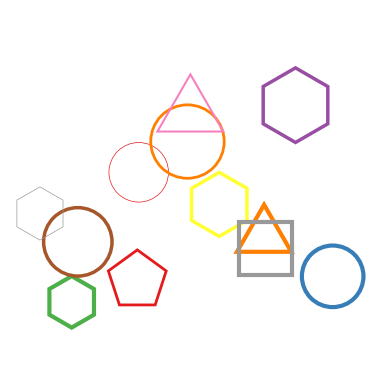[{"shape": "pentagon", "thickness": 2, "radius": 0.39, "center": [0.357, 0.272]}, {"shape": "circle", "thickness": 0.5, "radius": 0.39, "center": [0.36, 0.552]}, {"shape": "circle", "thickness": 3, "radius": 0.4, "center": [0.864, 0.282]}, {"shape": "hexagon", "thickness": 3, "radius": 0.33, "center": [0.186, 0.216]}, {"shape": "hexagon", "thickness": 2.5, "radius": 0.48, "center": [0.768, 0.727]}, {"shape": "triangle", "thickness": 3, "radius": 0.41, "center": [0.686, 0.387]}, {"shape": "circle", "thickness": 2, "radius": 0.48, "center": [0.487, 0.632]}, {"shape": "hexagon", "thickness": 2.5, "radius": 0.42, "center": [0.569, 0.469]}, {"shape": "circle", "thickness": 2.5, "radius": 0.44, "center": [0.202, 0.372]}, {"shape": "triangle", "thickness": 1.5, "radius": 0.49, "center": [0.495, 0.708]}, {"shape": "square", "thickness": 3, "radius": 0.34, "center": [0.69, 0.354]}, {"shape": "hexagon", "thickness": 0.5, "radius": 0.35, "center": [0.104, 0.445]}]